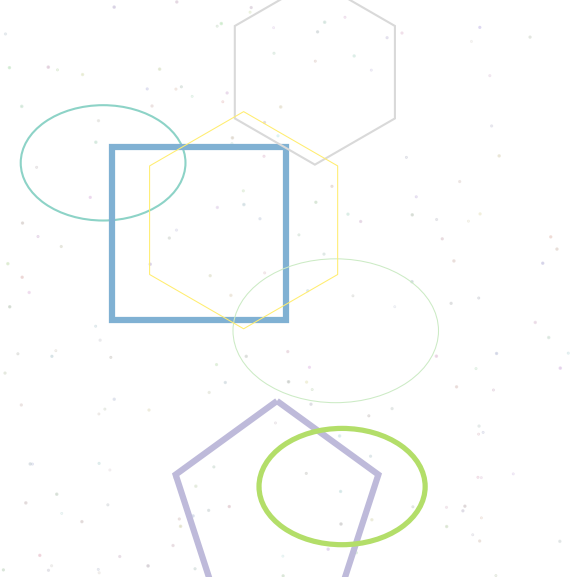[{"shape": "oval", "thickness": 1, "radius": 0.71, "center": [0.179, 0.717]}, {"shape": "pentagon", "thickness": 3, "radius": 0.92, "center": [0.48, 0.12]}, {"shape": "square", "thickness": 3, "radius": 0.75, "center": [0.345, 0.594]}, {"shape": "oval", "thickness": 2.5, "radius": 0.72, "center": [0.592, 0.157]}, {"shape": "hexagon", "thickness": 1, "radius": 0.8, "center": [0.545, 0.874]}, {"shape": "oval", "thickness": 0.5, "radius": 0.89, "center": [0.581, 0.426]}, {"shape": "hexagon", "thickness": 0.5, "radius": 0.94, "center": [0.422, 0.618]}]